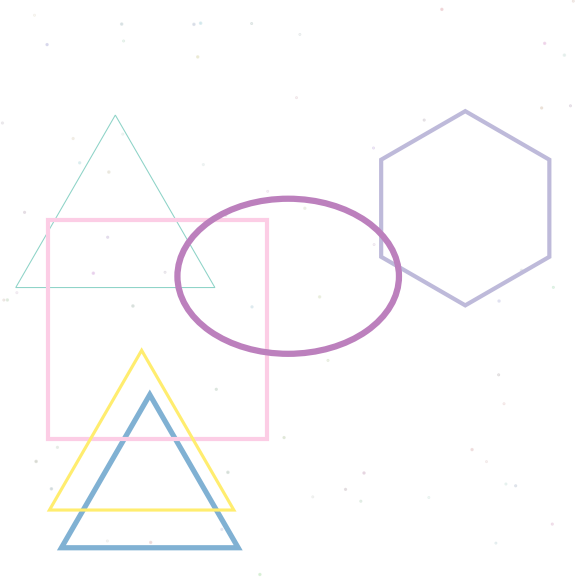[{"shape": "triangle", "thickness": 0.5, "radius": 1.0, "center": [0.2, 0.601]}, {"shape": "hexagon", "thickness": 2, "radius": 0.84, "center": [0.806, 0.639]}, {"shape": "triangle", "thickness": 2.5, "radius": 0.88, "center": [0.259, 0.139]}, {"shape": "square", "thickness": 2, "radius": 0.95, "center": [0.272, 0.428]}, {"shape": "oval", "thickness": 3, "radius": 0.96, "center": [0.499, 0.521]}, {"shape": "triangle", "thickness": 1.5, "radius": 0.92, "center": [0.245, 0.208]}]